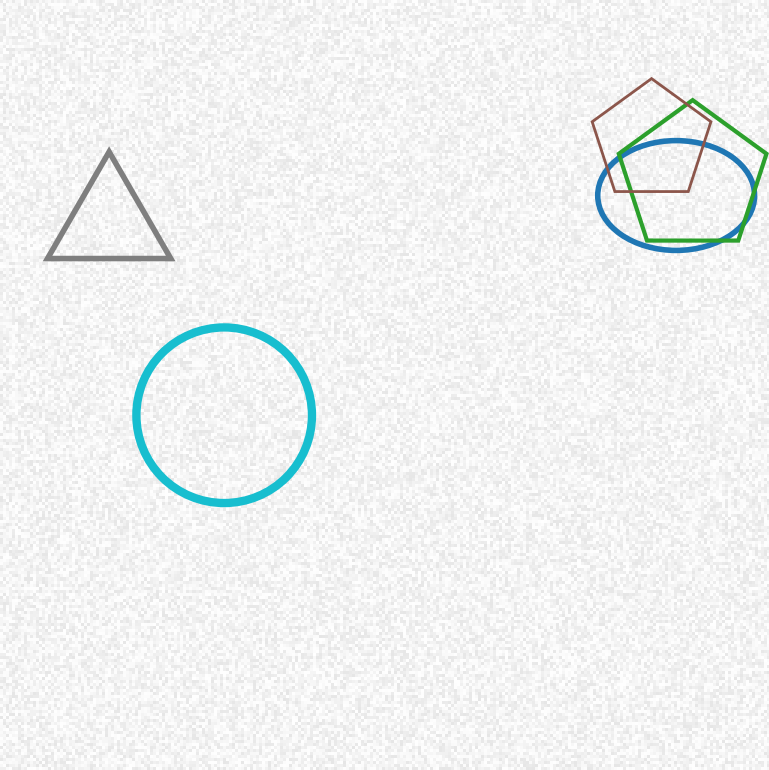[{"shape": "oval", "thickness": 2, "radius": 0.51, "center": [0.878, 0.746]}, {"shape": "pentagon", "thickness": 1.5, "radius": 0.5, "center": [0.9, 0.769]}, {"shape": "pentagon", "thickness": 1, "radius": 0.41, "center": [0.846, 0.817]}, {"shape": "triangle", "thickness": 2, "radius": 0.46, "center": [0.142, 0.71]}, {"shape": "circle", "thickness": 3, "radius": 0.57, "center": [0.291, 0.461]}]